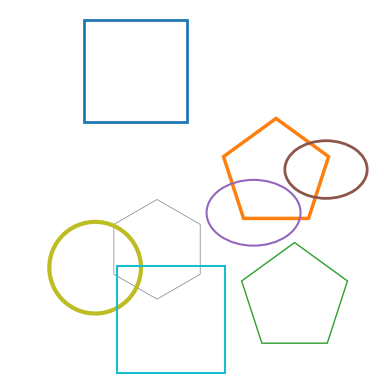[{"shape": "square", "thickness": 2, "radius": 0.67, "center": [0.352, 0.816]}, {"shape": "pentagon", "thickness": 2.5, "radius": 0.72, "center": [0.717, 0.549]}, {"shape": "pentagon", "thickness": 1, "radius": 0.72, "center": [0.765, 0.226]}, {"shape": "oval", "thickness": 1.5, "radius": 0.61, "center": [0.659, 0.447]}, {"shape": "oval", "thickness": 2, "radius": 0.53, "center": [0.847, 0.56]}, {"shape": "hexagon", "thickness": 0.5, "radius": 0.65, "center": [0.408, 0.352]}, {"shape": "circle", "thickness": 3, "radius": 0.6, "center": [0.247, 0.305]}, {"shape": "square", "thickness": 1.5, "radius": 0.7, "center": [0.444, 0.17]}]